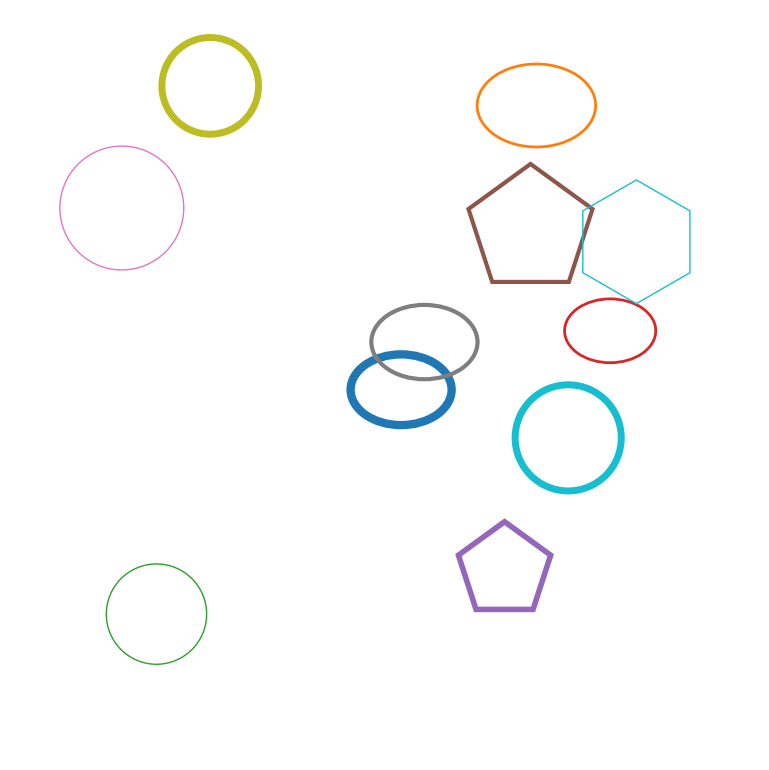[{"shape": "oval", "thickness": 3, "radius": 0.33, "center": [0.521, 0.494]}, {"shape": "oval", "thickness": 1, "radius": 0.38, "center": [0.697, 0.863]}, {"shape": "circle", "thickness": 0.5, "radius": 0.33, "center": [0.203, 0.202]}, {"shape": "oval", "thickness": 1, "radius": 0.3, "center": [0.792, 0.57]}, {"shape": "pentagon", "thickness": 2, "radius": 0.31, "center": [0.655, 0.259]}, {"shape": "pentagon", "thickness": 1.5, "radius": 0.42, "center": [0.689, 0.702]}, {"shape": "circle", "thickness": 0.5, "radius": 0.4, "center": [0.158, 0.73]}, {"shape": "oval", "thickness": 1.5, "radius": 0.34, "center": [0.551, 0.556]}, {"shape": "circle", "thickness": 2.5, "radius": 0.31, "center": [0.273, 0.888]}, {"shape": "circle", "thickness": 2.5, "radius": 0.34, "center": [0.738, 0.431]}, {"shape": "hexagon", "thickness": 0.5, "radius": 0.4, "center": [0.826, 0.686]}]